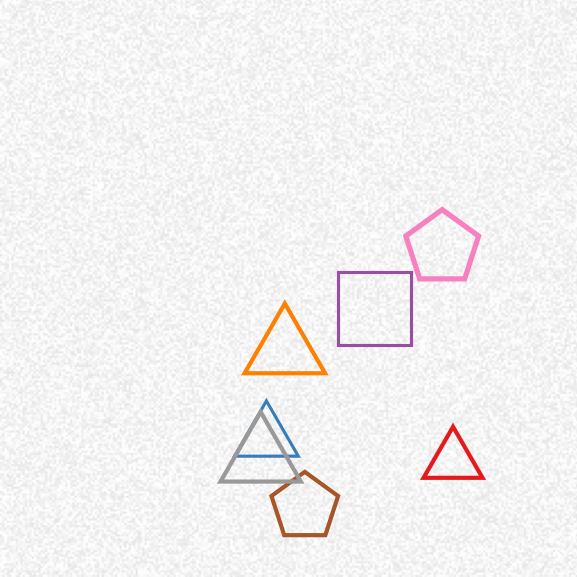[{"shape": "triangle", "thickness": 2, "radius": 0.29, "center": [0.784, 0.201]}, {"shape": "triangle", "thickness": 1.5, "radius": 0.32, "center": [0.461, 0.241]}, {"shape": "square", "thickness": 1.5, "radius": 0.31, "center": [0.648, 0.465]}, {"shape": "triangle", "thickness": 2, "radius": 0.4, "center": [0.493, 0.393]}, {"shape": "pentagon", "thickness": 2, "radius": 0.3, "center": [0.528, 0.121]}, {"shape": "pentagon", "thickness": 2.5, "radius": 0.33, "center": [0.766, 0.57]}, {"shape": "triangle", "thickness": 2, "radius": 0.4, "center": [0.451, 0.205]}]